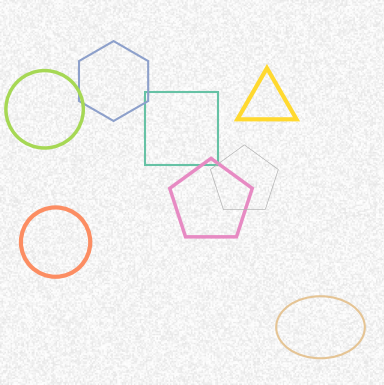[{"shape": "square", "thickness": 1.5, "radius": 0.48, "center": [0.47, 0.667]}, {"shape": "circle", "thickness": 3, "radius": 0.45, "center": [0.144, 0.371]}, {"shape": "hexagon", "thickness": 1.5, "radius": 0.52, "center": [0.295, 0.79]}, {"shape": "pentagon", "thickness": 2.5, "radius": 0.56, "center": [0.548, 0.476]}, {"shape": "circle", "thickness": 2.5, "radius": 0.5, "center": [0.116, 0.716]}, {"shape": "triangle", "thickness": 3, "radius": 0.44, "center": [0.693, 0.734]}, {"shape": "oval", "thickness": 1.5, "radius": 0.58, "center": [0.833, 0.15]}, {"shape": "pentagon", "thickness": 0.5, "radius": 0.46, "center": [0.635, 0.531]}]